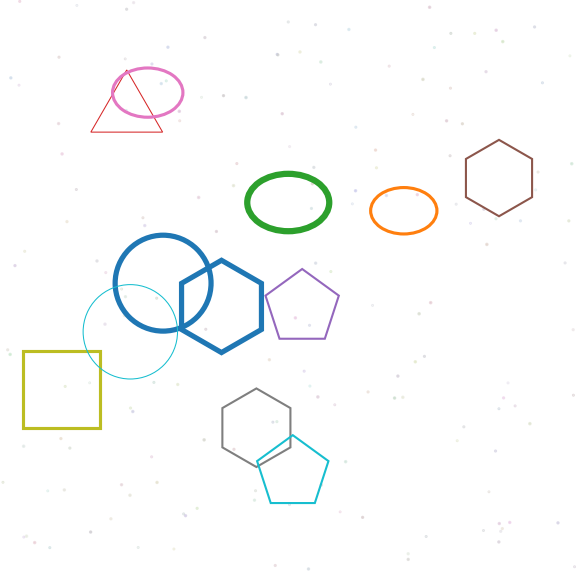[{"shape": "circle", "thickness": 2.5, "radius": 0.42, "center": [0.282, 0.509]}, {"shape": "hexagon", "thickness": 2.5, "radius": 0.4, "center": [0.384, 0.469]}, {"shape": "oval", "thickness": 1.5, "radius": 0.29, "center": [0.699, 0.634]}, {"shape": "oval", "thickness": 3, "radius": 0.35, "center": [0.499, 0.648]}, {"shape": "triangle", "thickness": 0.5, "radius": 0.36, "center": [0.219, 0.806]}, {"shape": "pentagon", "thickness": 1, "radius": 0.33, "center": [0.523, 0.467]}, {"shape": "hexagon", "thickness": 1, "radius": 0.33, "center": [0.864, 0.691]}, {"shape": "oval", "thickness": 1.5, "radius": 0.3, "center": [0.256, 0.839]}, {"shape": "hexagon", "thickness": 1, "radius": 0.34, "center": [0.444, 0.258]}, {"shape": "square", "thickness": 1.5, "radius": 0.33, "center": [0.106, 0.325]}, {"shape": "circle", "thickness": 0.5, "radius": 0.41, "center": [0.226, 0.425]}, {"shape": "pentagon", "thickness": 1, "radius": 0.32, "center": [0.507, 0.181]}]